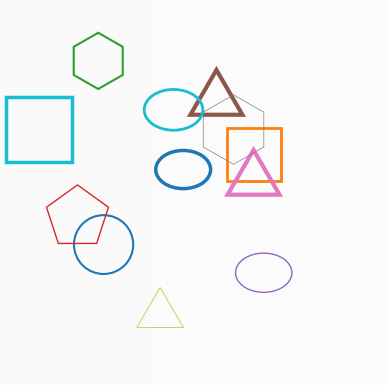[{"shape": "oval", "thickness": 2.5, "radius": 0.35, "center": [0.473, 0.56]}, {"shape": "circle", "thickness": 1.5, "radius": 0.38, "center": [0.267, 0.365]}, {"shape": "square", "thickness": 2, "radius": 0.35, "center": [0.655, 0.599]}, {"shape": "hexagon", "thickness": 1.5, "radius": 0.37, "center": [0.253, 0.842]}, {"shape": "pentagon", "thickness": 1, "radius": 0.42, "center": [0.2, 0.436]}, {"shape": "oval", "thickness": 1, "radius": 0.36, "center": [0.681, 0.292]}, {"shape": "triangle", "thickness": 3, "radius": 0.39, "center": [0.559, 0.741]}, {"shape": "triangle", "thickness": 3, "radius": 0.39, "center": [0.654, 0.533]}, {"shape": "hexagon", "thickness": 0.5, "radius": 0.45, "center": [0.603, 0.663]}, {"shape": "triangle", "thickness": 0.5, "radius": 0.35, "center": [0.413, 0.184]}, {"shape": "square", "thickness": 2.5, "radius": 0.42, "center": [0.1, 0.663]}, {"shape": "oval", "thickness": 2, "radius": 0.38, "center": [0.448, 0.715]}]